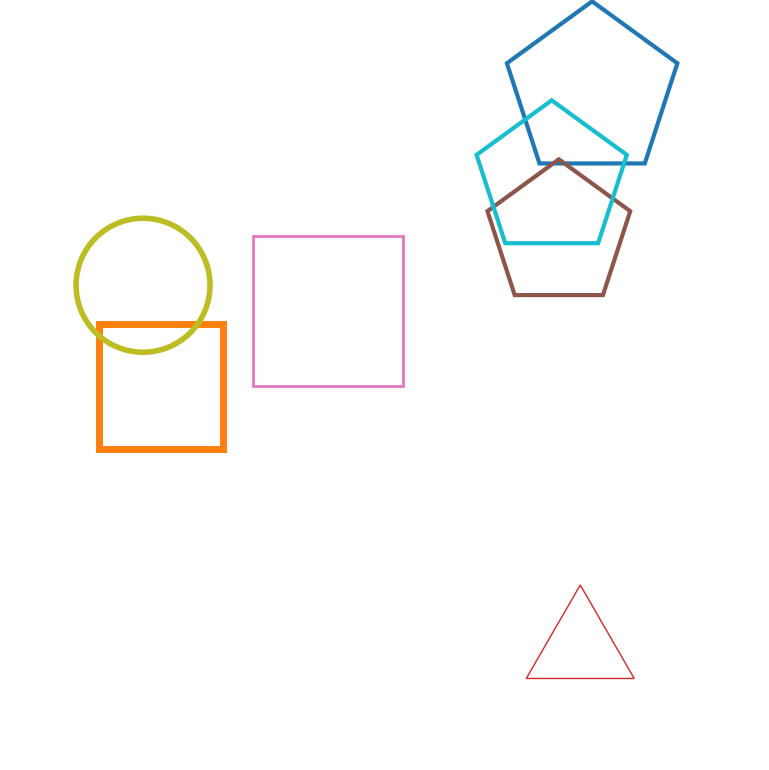[{"shape": "pentagon", "thickness": 1.5, "radius": 0.58, "center": [0.769, 0.882]}, {"shape": "square", "thickness": 2.5, "radius": 0.4, "center": [0.209, 0.498]}, {"shape": "triangle", "thickness": 0.5, "radius": 0.4, "center": [0.754, 0.159]}, {"shape": "pentagon", "thickness": 1.5, "radius": 0.49, "center": [0.726, 0.696]}, {"shape": "square", "thickness": 1, "radius": 0.49, "center": [0.426, 0.596]}, {"shape": "circle", "thickness": 2, "radius": 0.44, "center": [0.186, 0.63]}, {"shape": "pentagon", "thickness": 1.5, "radius": 0.51, "center": [0.717, 0.767]}]